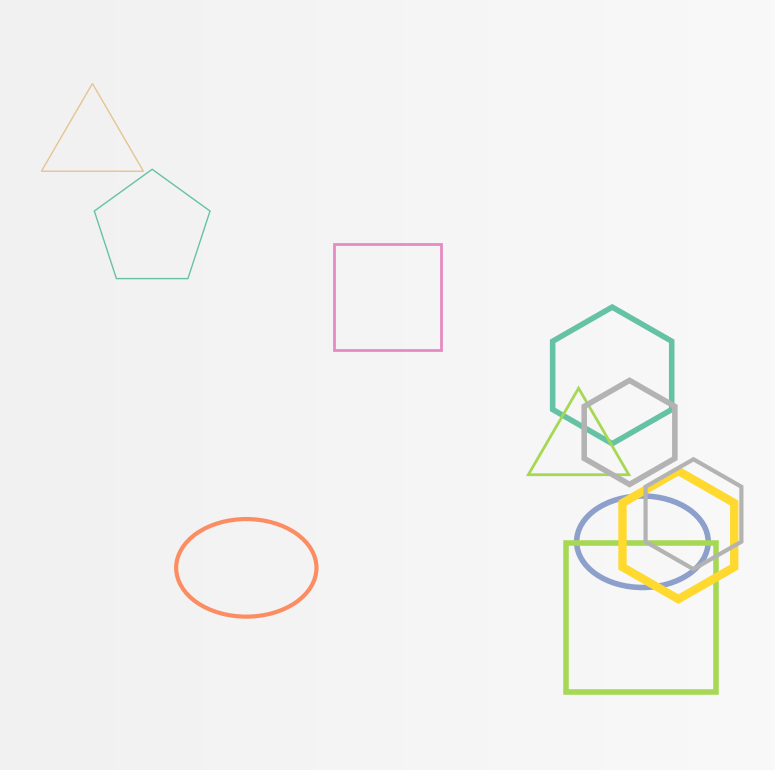[{"shape": "pentagon", "thickness": 0.5, "radius": 0.39, "center": [0.196, 0.702]}, {"shape": "hexagon", "thickness": 2, "radius": 0.44, "center": [0.79, 0.513]}, {"shape": "oval", "thickness": 1.5, "radius": 0.45, "center": [0.318, 0.263]}, {"shape": "oval", "thickness": 2, "radius": 0.42, "center": [0.829, 0.296]}, {"shape": "square", "thickness": 1, "radius": 0.35, "center": [0.5, 0.615]}, {"shape": "square", "thickness": 2, "radius": 0.48, "center": [0.827, 0.198]}, {"shape": "triangle", "thickness": 1, "radius": 0.37, "center": [0.747, 0.421]}, {"shape": "hexagon", "thickness": 3, "radius": 0.42, "center": [0.875, 0.305]}, {"shape": "triangle", "thickness": 0.5, "radius": 0.38, "center": [0.119, 0.816]}, {"shape": "hexagon", "thickness": 1.5, "radius": 0.36, "center": [0.895, 0.332]}, {"shape": "hexagon", "thickness": 2, "radius": 0.34, "center": [0.812, 0.438]}]